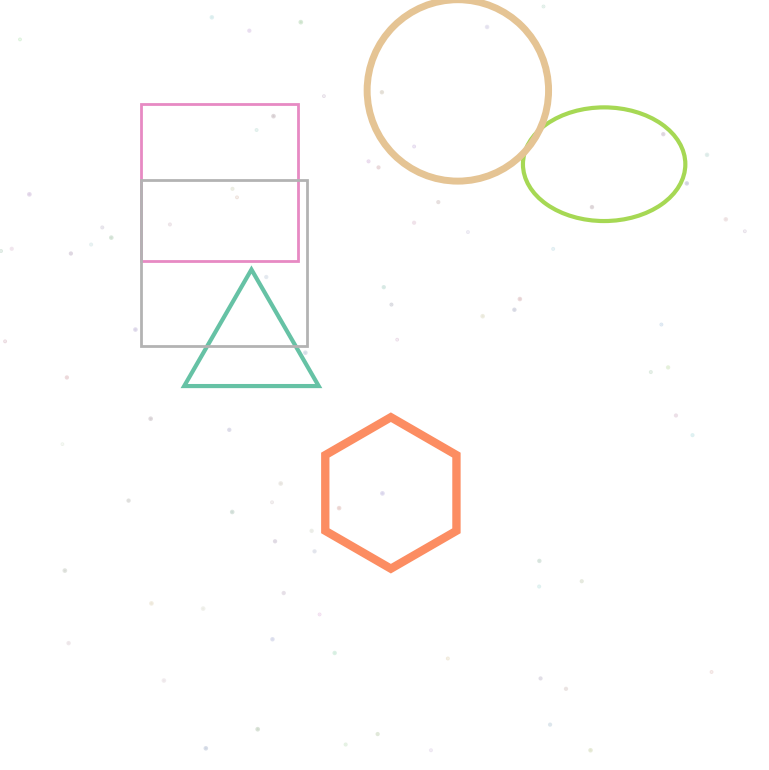[{"shape": "triangle", "thickness": 1.5, "radius": 0.5, "center": [0.327, 0.549]}, {"shape": "hexagon", "thickness": 3, "radius": 0.49, "center": [0.508, 0.36]}, {"shape": "square", "thickness": 1, "radius": 0.51, "center": [0.285, 0.763]}, {"shape": "oval", "thickness": 1.5, "radius": 0.53, "center": [0.785, 0.787]}, {"shape": "circle", "thickness": 2.5, "radius": 0.59, "center": [0.595, 0.883]}, {"shape": "square", "thickness": 1, "radius": 0.54, "center": [0.291, 0.658]}]